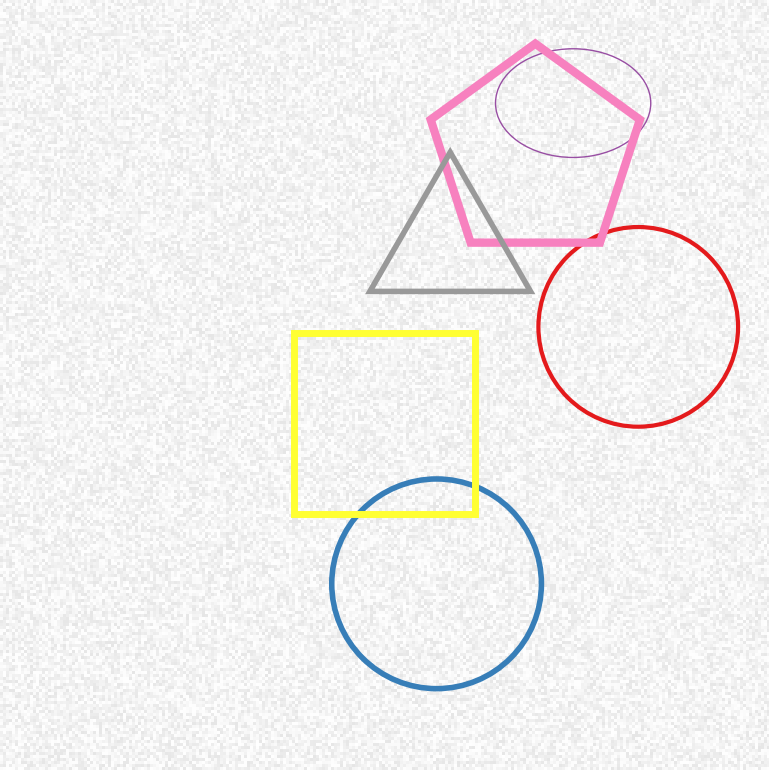[{"shape": "circle", "thickness": 1.5, "radius": 0.65, "center": [0.829, 0.575]}, {"shape": "circle", "thickness": 2, "radius": 0.68, "center": [0.567, 0.242]}, {"shape": "oval", "thickness": 0.5, "radius": 0.5, "center": [0.744, 0.866]}, {"shape": "square", "thickness": 2.5, "radius": 0.59, "center": [0.5, 0.45]}, {"shape": "pentagon", "thickness": 3, "radius": 0.71, "center": [0.695, 0.8]}, {"shape": "triangle", "thickness": 2, "radius": 0.6, "center": [0.585, 0.682]}]